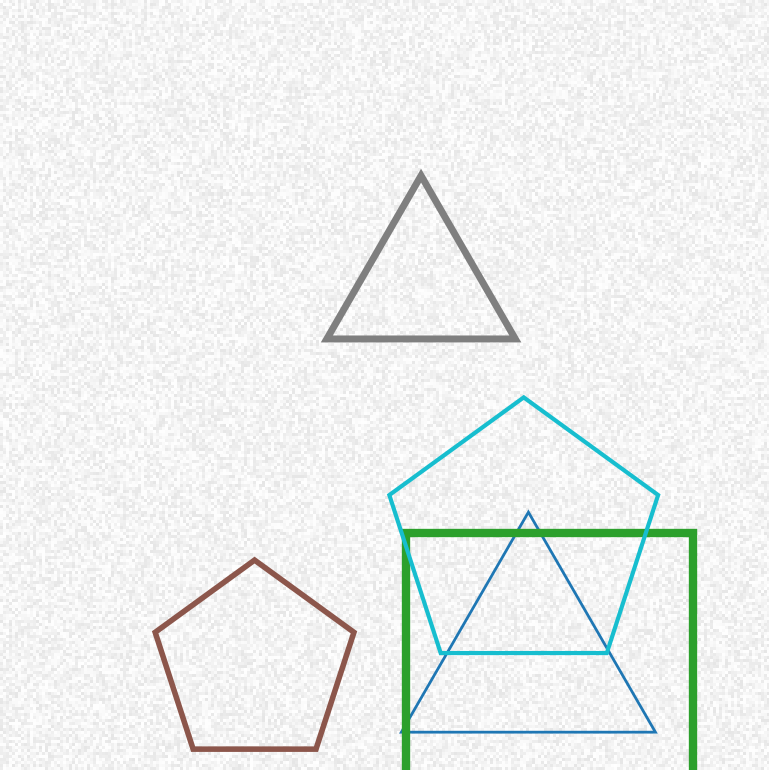[{"shape": "triangle", "thickness": 1, "radius": 0.95, "center": [0.686, 0.144]}, {"shape": "square", "thickness": 3, "radius": 0.93, "center": [0.714, 0.122]}, {"shape": "pentagon", "thickness": 2, "radius": 0.68, "center": [0.331, 0.137]}, {"shape": "triangle", "thickness": 2.5, "radius": 0.71, "center": [0.547, 0.63]}, {"shape": "pentagon", "thickness": 1.5, "radius": 0.92, "center": [0.68, 0.3]}]